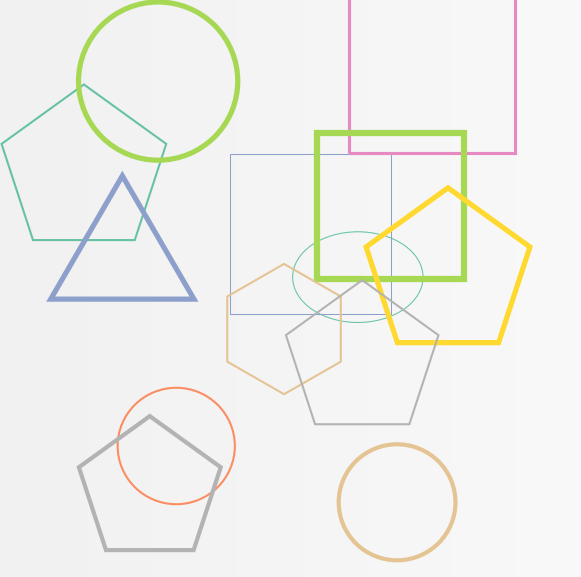[{"shape": "oval", "thickness": 0.5, "radius": 0.56, "center": [0.616, 0.519]}, {"shape": "pentagon", "thickness": 1, "radius": 0.74, "center": [0.144, 0.704]}, {"shape": "circle", "thickness": 1, "radius": 0.5, "center": [0.303, 0.227]}, {"shape": "triangle", "thickness": 2.5, "radius": 0.71, "center": [0.21, 0.552]}, {"shape": "square", "thickness": 0.5, "radius": 0.69, "center": [0.534, 0.594]}, {"shape": "square", "thickness": 1.5, "radius": 0.72, "center": [0.744, 0.877]}, {"shape": "circle", "thickness": 2.5, "radius": 0.68, "center": [0.272, 0.859]}, {"shape": "square", "thickness": 3, "radius": 0.63, "center": [0.672, 0.642]}, {"shape": "pentagon", "thickness": 2.5, "radius": 0.74, "center": [0.771, 0.526]}, {"shape": "hexagon", "thickness": 1, "radius": 0.56, "center": [0.489, 0.429]}, {"shape": "circle", "thickness": 2, "radius": 0.5, "center": [0.683, 0.129]}, {"shape": "pentagon", "thickness": 1, "radius": 0.69, "center": [0.623, 0.376]}, {"shape": "pentagon", "thickness": 2, "radius": 0.64, "center": [0.258, 0.15]}]